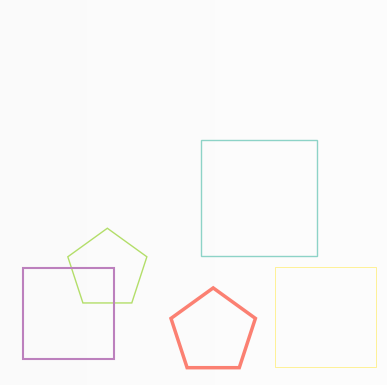[{"shape": "square", "thickness": 1, "radius": 0.75, "center": [0.669, 0.485]}, {"shape": "pentagon", "thickness": 2.5, "radius": 0.57, "center": [0.55, 0.138]}, {"shape": "pentagon", "thickness": 1, "radius": 0.54, "center": [0.277, 0.3]}, {"shape": "square", "thickness": 1.5, "radius": 0.59, "center": [0.176, 0.186]}, {"shape": "square", "thickness": 0.5, "radius": 0.65, "center": [0.839, 0.177]}]